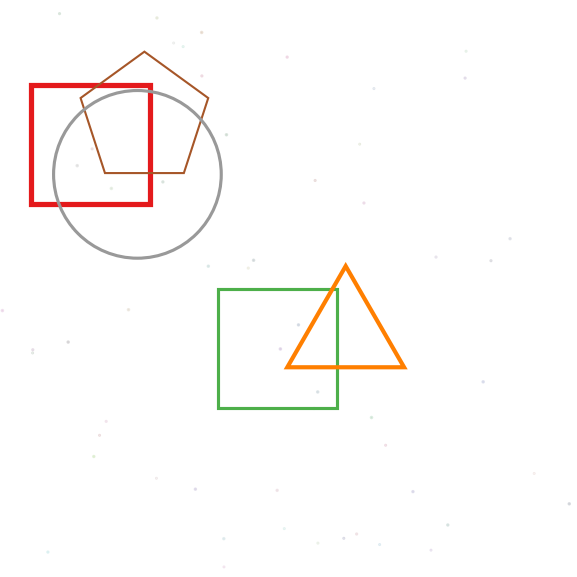[{"shape": "square", "thickness": 2.5, "radius": 0.52, "center": [0.156, 0.749]}, {"shape": "square", "thickness": 1.5, "radius": 0.52, "center": [0.48, 0.395]}, {"shape": "triangle", "thickness": 2, "radius": 0.58, "center": [0.599, 0.422]}, {"shape": "pentagon", "thickness": 1, "radius": 0.58, "center": [0.25, 0.793]}, {"shape": "circle", "thickness": 1.5, "radius": 0.73, "center": [0.238, 0.697]}]